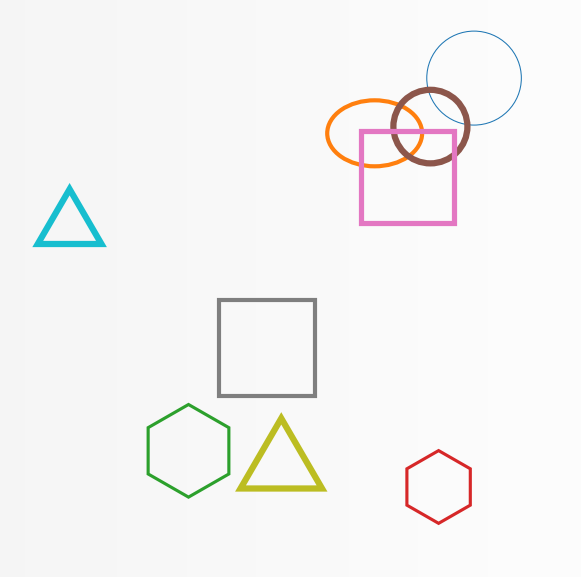[{"shape": "circle", "thickness": 0.5, "radius": 0.41, "center": [0.816, 0.864]}, {"shape": "oval", "thickness": 2, "radius": 0.41, "center": [0.645, 0.768]}, {"shape": "hexagon", "thickness": 1.5, "radius": 0.4, "center": [0.324, 0.219]}, {"shape": "hexagon", "thickness": 1.5, "radius": 0.31, "center": [0.755, 0.156]}, {"shape": "circle", "thickness": 3, "radius": 0.32, "center": [0.74, 0.78]}, {"shape": "square", "thickness": 2.5, "radius": 0.4, "center": [0.702, 0.693]}, {"shape": "square", "thickness": 2, "radius": 0.41, "center": [0.459, 0.396]}, {"shape": "triangle", "thickness": 3, "radius": 0.4, "center": [0.484, 0.194]}, {"shape": "triangle", "thickness": 3, "radius": 0.32, "center": [0.12, 0.608]}]